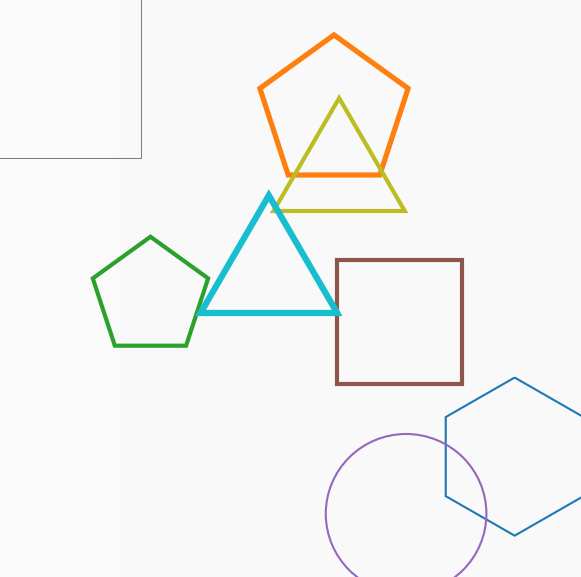[{"shape": "hexagon", "thickness": 1, "radius": 0.68, "center": [0.885, 0.208]}, {"shape": "pentagon", "thickness": 2.5, "radius": 0.67, "center": [0.575, 0.805]}, {"shape": "pentagon", "thickness": 2, "radius": 0.52, "center": [0.259, 0.485]}, {"shape": "circle", "thickness": 1, "radius": 0.69, "center": [0.699, 0.109]}, {"shape": "square", "thickness": 2, "radius": 0.54, "center": [0.688, 0.441]}, {"shape": "square", "thickness": 0.5, "radius": 0.7, "center": [0.103, 0.866]}, {"shape": "triangle", "thickness": 2, "radius": 0.65, "center": [0.583, 0.699]}, {"shape": "triangle", "thickness": 3, "radius": 0.68, "center": [0.463, 0.525]}]